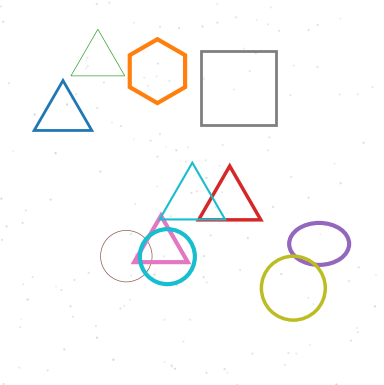[{"shape": "triangle", "thickness": 2, "radius": 0.43, "center": [0.164, 0.704]}, {"shape": "hexagon", "thickness": 3, "radius": 0.41, "center": [0.409, 0.815]}, {"shape": "triangle", "thickness": 0.5, "radius": 0.4, "center": [0.254, 0.843]}, {"shape": "triangle", "thickness": 2.5, "radius": 0.47, "center": [0.597, 0.476]}, {"shape": "oval", "thickness": 3, "radius": 0.39, "center": [0.829, 0.366]}, {"shape": "circle", "thickness": 0.5, "radius": 0.33, "center": [0.328, 0.335]}, {"shape": "triangle", "thickness": 3, "radius": 0.4, "center": [0.418, 0.359]}, {"shape": "square", "thickness": 2, "radius": 0.48, "center": [0.619, 0.771]}, {"shape": "circle", "thickness": 2.5, "radius": 0.42, "center": [0.762, 0.252]}, {"shape": "triangle", "thickness": 1.5, "radius": 0.49, "center": [0.5, 0.479]}, {"shape": "circle", "thickness": 3, "radius": 0.36, "center": [0.435, 0.333]}]